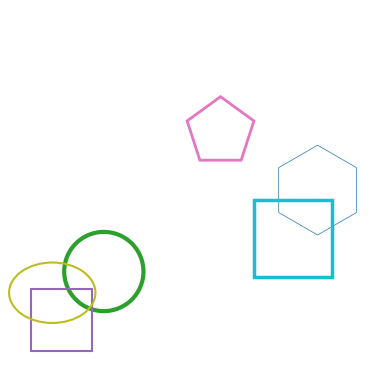[{"shape": "hexagon", "thickness": 0.5, "radius": 0.58, "center": [0.825, 0.506]}, {"shape": "circle", "thickness": 3, "radius": 0.51, "center": [0.27, 0.295]}, {"shape": "square", "thickness": 1.5, "radius": 0.4, "center": [0.16, 0.168]}, {"shape": "pentagon", "thickness": 2, "radius": 0.46, "center": [0.573, 0.658]}, {"shape": "oval", "thickness": 1.5, "radius": 0.56, "center": [0.136, 0.24]}, {"shape": "square", "thickness": 2.5, "radius": 0.5, "center": [0.761, 0.38]}]